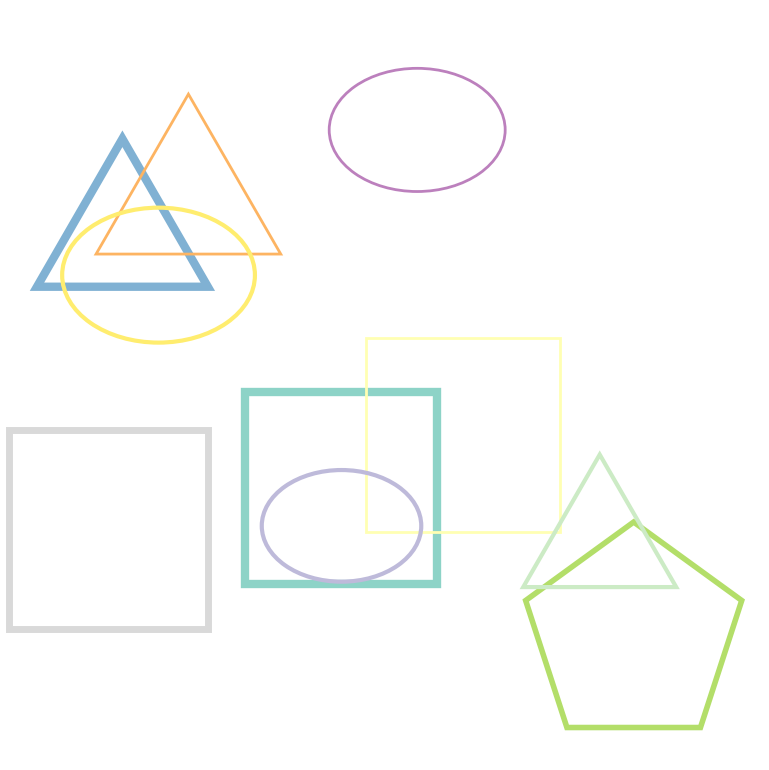[{"shape": "square", "thickness": 3, "radius": 0.62, "center": [0.443, 0.366]}, {"shape": "square", "thickness": 1, "radius": 0.63, "center": [0.601, 0.435]}, {"shape": "oval", "thickness": 1.5, "radius": 0.52, "center": [0.444, 0.317]}, {"shape": "triangle", "thickness": 3, "radius": 0.64, "center": [0.159, 0.692]}, {"shape": "triangle", "thickness": 1, "radius": 0.69, "center": [0.245, 0.739]}, {"shape": "pentagon", "thickness": 2, "radius": 0.74, "center": [0.823, 0.175]}, {"shape": "square", "thickness": 2.5, "radius": 0.64, "center": [0.141, 0.312]}, {"shape": "oval", "thickness": 1, "radius": 0.57, "center": [0.542, 0.831]}, {"shape": "triangle", "thickness": 1.5, "radius": 0.57, "center": [0.779, 0.295]}, {"shape": "oval", "thickness": 1.5, "radius": 0.63, "center": [0.206, 0.643]}]